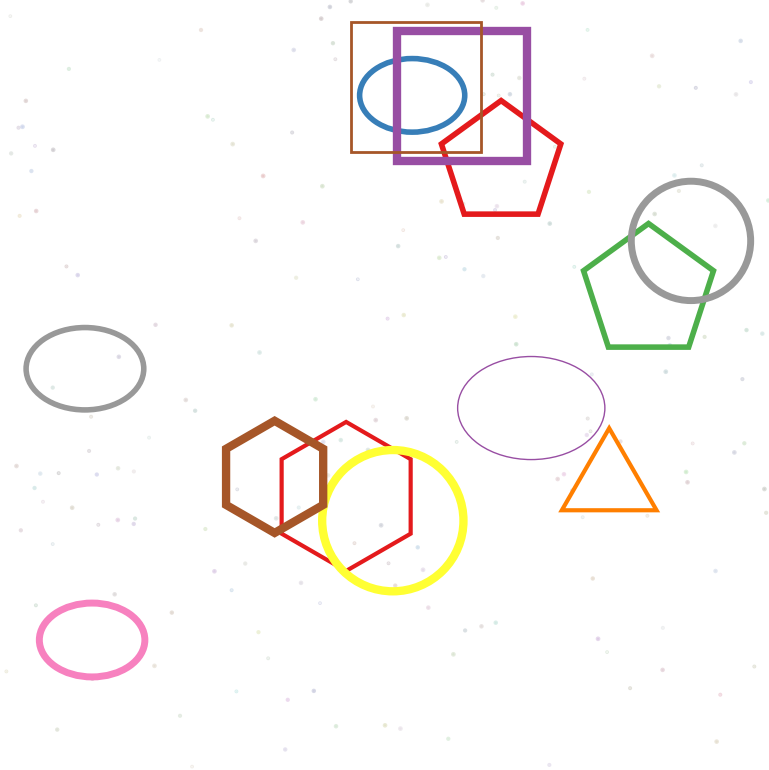[{"shape": "hexagon", "thickness": 1.5, "radius": 0.48, "center": [0.45, 0.355]}, {"shape": "pentagon", "thickness": 2, "radius": 0.41, "center": [0.651, 0.788]}, {"shape": "oval", "thickness": 2, "radius": 0.34, "center": [0.535, 0.876]}, {"shape": "pentagon", "thickness": 2, "radius": 0.44, "center": [0.842, 0.621]}, {"shape": "oval", "thickness": 0.5, "radius": 0.48, "center": [0.69, 0.47]}, {"shape": "square", "thickness": 3, "radius": 0.42, "center": [0.6, 0.875]}, {"shape": "triangle", "thickness": 1.5, "radius": 0.36, "center": [0.791, 0.373]}, {"shape": "circle", "thickness": 3, "radius": 0.46, "center": [0.51, 0.324]}, {"shape": "hexagon", "thickness": 3, "radius": 0.36, "center": [0.357, 0.381]}, {"shape": "square", "thickness": 1, "radius": 0.42, "center": [0.54, 0.887]}, {"shape": "oval", "thickness": 2.5, "radius": 0.34, "center": [0.12, 0.169]}, {"shape": "circle", "thickness": 2.5, "radius": 0.39, "center": [0.897, 0.687]}, {"shape": "oval", "thickness": 2, "radius": 0.38, "center": [0.11, 0.521]}]